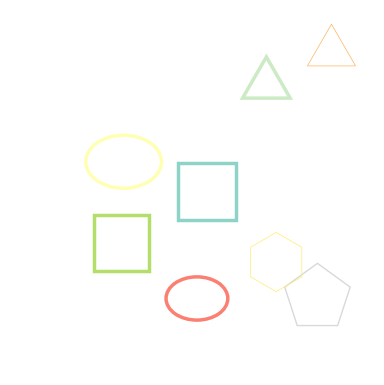[{"shape": "square", "thickness": 2.5, "radius": 0.37, "center": [0.538, 0.502]}, {"shape": "oval", "thickness": 2.5, "radius": 0.49, "center": [0.321, 0.58]}, {"shape": "oval", "thickness": 2.5, "radius": 0.4, "center": [0.511, 0.225]}, {"shape": "triangle", "thickness": 0.5, "radius": 0.36, "center": [0.861, 0.865]}, {"shape": "square", "thickness": 2.5, "radius": 0.36, "center": [0.316, 0.369]}, {"shape": "pentagon", "thickness": 1, "radius": 0.45, "center": [0.825, 0.227]}, {"shape": "triangle", "thickness": 2.5, "radius": 0.36, "center": [0.692, 0.781]}, {"shape": "hexagon", "thickness": 0.5, "radius": 0.38, "center": [0.717, 0.319]}]